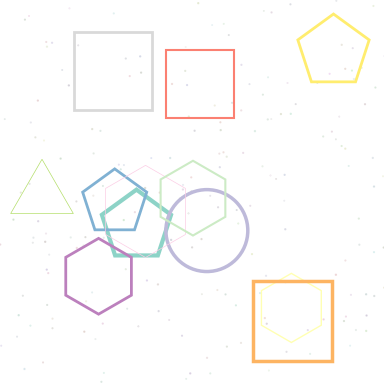[{"shape": "pentagon", "thickness": 3, "radius": 0.47, "center": [0.354, 0.413]}, {"shape": "hexagon", "thickness": 1, "radius": 0.45, "center": [0.757, 0.2]}, {"shape": "circle", "thickness": 2.5, "radius": 0.53, "center": [0.537, 0.401]}, {"shape": "square", "thickness": 1.5, "radius": 0.44, "center": [0.52, 0.781]}, {"shape": "pentagon", "thickness": 2, "radius": 0.44, "center": [0.298, 0.474]}, {"shape": "square", "thickness": 2.5, "radius": 0.52, "center": [0.76, 0.167]}, {"shape": "triangle", "thickness": 0.5, "radius": 0.47, "center": [0.109, 0.492]}, {"shape": "hexagon", "thickness": 0.5, "radius": 0.6, "center": [0.378, 0.451]}, {"shape": "square", "thickness": 2, "radius": 0.51, "center": [0.293, 0.815]}, {"shape": "hexagon", "thickness": 2, "radius": 0.49, "center": [0.256, 0.282]}, {"shape": "hexagon", "thickness": 1.5, "radius": 0.49, "center": [0.501, 0.485]}, {"shape": "pentagon", "thickness": 2, "radius": 0.49, "center": [0.866, 0.866]}]